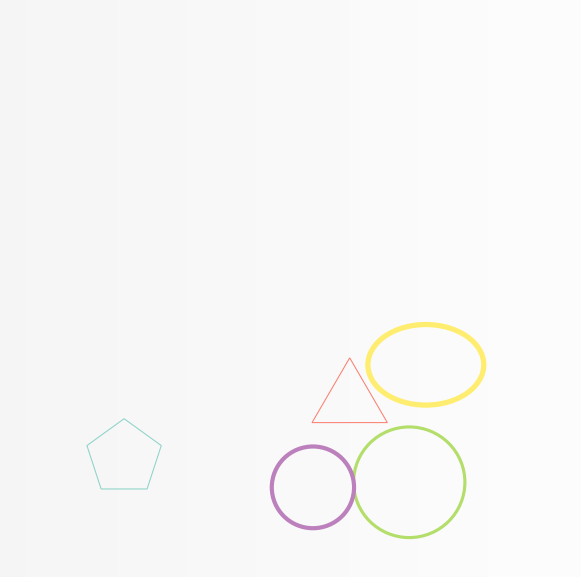[{"shape": "pentagon", "thickness": 0.5, "radius": 0.34, "center": [0.214, 0.207]}, {"shape": "triangle", "thickness": 0.5, "radius": 0.37, "center": [0.602, 0.305]}, {"shape": "circle", "thickness": 1.5, "radius": 0.48, "center": [0.704, 0.164]}, {"shape": "circle", "thickness": 2, "radius": 0.35, "center": [0.538, 0.155]}, {"shape": "oval", "thickness": 2.5, "radius": 0.5, "center": [0.733, 0.367]}]